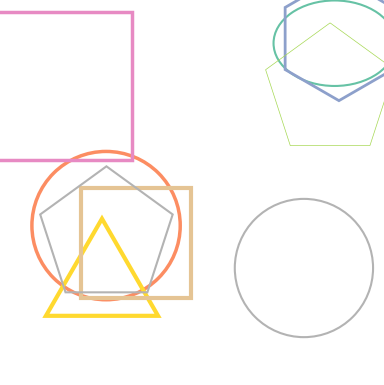[{"shape": "oval", "thickness": 1.5, "radius": 0.79, "center": [0.869, 0.888]}, {"shape": "circle", "thickness": 2.5, "radius": 0.96, "center": [0.275, 0.414]}, {"shape": "hexagon", "thickness": 2, "radius": 0.81, "center": [0.88, 0.9]}, {"shape": "square", "thickness": 2.5, "radius": 0.96, "center": [0.15, 0.777]}, {"shape": "pentagon", "thickness": 0.5, "radius": 0.88, "center": [0.857, 0.764]}, {"shape": "triangle", "thickness": 3, "radius": 0.84, "center": [0.265, 0.264]}, {"shape": "square", "thickness": 3, "radius": 0.71, "center": [0.352, 0.368]}, {"shape": "pentagon", "thickness": 1.5, "radius": 0.9, "center": [0.276, 0.387]}, {"shape": "circle", "thickness": 1.5, "radius": 0.9, "center": [0.789, 0.304]}]